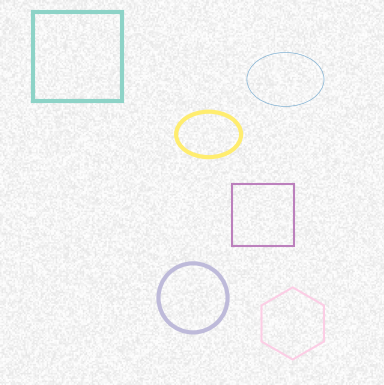[{"shape": "square", "thickness": 3, "radius": 0.58, "center": [0.201, 0.853]}, {"shape": "circle", "thickness": 3, "radius": 0.45, "center": [0.501, 0.226]}, {"shape": "oval", "thickness": 0.5, "radius": 0.5, "center": [0.741, 0.794]}, {"shape": "hexagon", "thickness": 1.5, "radius": 0.47, "center": [0.76, 0.16]}, {"shape": "square", "thickness": 1.5, "radius": 0.41, "center": [0.684, 0.441]}, {"shape": "oval", "thickness": 3, "radius": 0.42, "center": [0.542, 0.651]}]